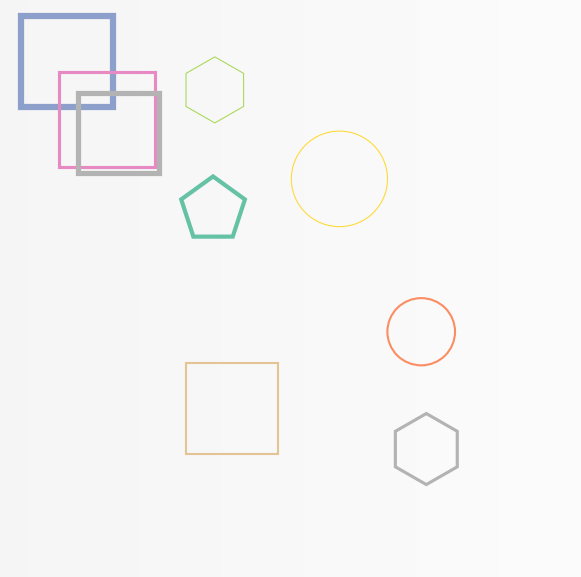[{"shape": "pentagon", "thickness": 2, "radius": 0.29, "center": [0.367, 0.636]}, {"shape": "circle", "thickness": 1, "radius": 0.29, "center": [0.725, 0.425]}, {"shape": "square", "thickness": 3, "radius": 0.39, "center": [0.115, 0.892]}, {"shape": "square", "thickness": 1.5, "radius": 0.41, "center": [0.184, 0.792]}, {"shape": "hexagon", "thickness": 0.5, "radius": 0.29, "center": [0.37, 0.843]}, {"shape": "circle", "thickness": 0.5, "radius": 0.41, "center": [0.584, 0.689]}, {"shape": "square", "thickness": 1, "radius": 0.39, "center": [0.399, 0.292]}, {"shape": "square", "thickness": 2.5, "radius": 0.35, "center": [0.204, 0.769]}, {"shape": "hexagon", "thickness": 1.5, "radius": 0.31, "center": [0.733, 0.222]}]